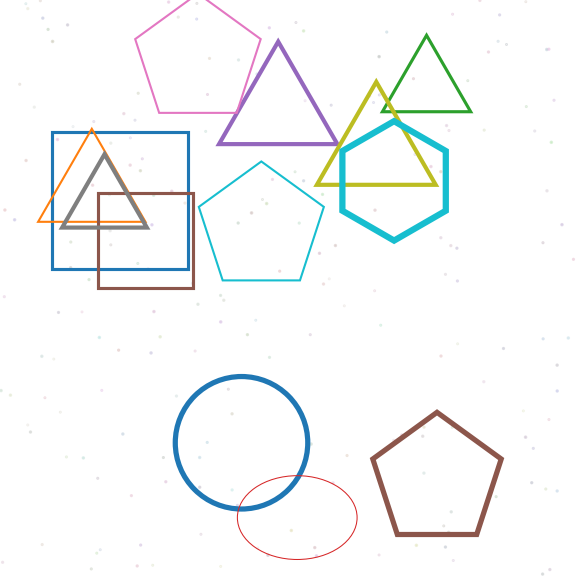[{"shape": "square", "thickness": 1.5, "radius": 0.59, "center": [0.207, 0.652]}, {"shape": "circle", "thickness": 2.5, "radius": 0.57, "center": [0.418, 0.232]}, {"shape": "triangle", "thickness": 1, "radius": 0.54, "center": [0.159, 0.669]}, {"shape": "triangle", "thickness": 1.5, "radius": 0.44, "center": [0.739, 0.85]}, {"shape": "oval", "thickness": 0.5, "radius": 0.52, "center": [0.515, 0.103]}, {"shape": "triangle", "thickness": 2, "radius": 0.59, "center": [0.482, 0.809]}, {"shape": "square", "thickness": 1.5, "radius": 0.41, "center": [0.252, 0.583]}, {"shape": "pentagon", "thickness": 2.5, "radius": 0.58, "center": [0.757, 0.168]}, {"shape": "pentagon", "thickness": 1, "radius": 0.57, "center": [0.343, 0.896]}, {"shape": "triangle", "thickness": 2, "radius": 0.42, "center": [0.181, 0.647]}, {"shape": "triangle", "thickness": 2, "radius": 0.59, "center": [0.652, 0.739]}, {"shape": "hexagon", "thickness": 3, "radius": 0.52, "center": [0.682, 0.686]}, {"shape": "pentagon", "thickness": 1, "radius": 0.57, "center": [0.453, 0.606]}]